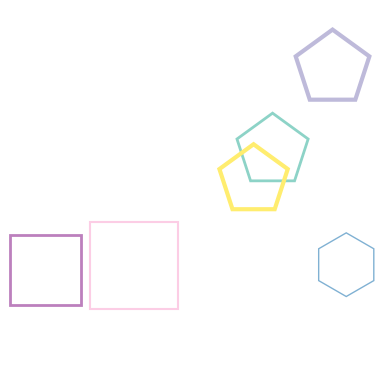[{"shape": "pentagon", "thickness": 2, "radius": 0.49, "center": [0.708, 0.609]}, {"shape": "pentagon", "thickness": 3, "radius": 0.5, "center": [0.864, 0.822]}, {"shape": "hexagon", "thickness": 1, "radius": 0.41, "center": [0.899, 0.313]}, {"shape": "square", "thickness": 1.5, "radius": 0.57, "center": [0.348, 0.311]}, {"shape": "square", "thickness": 2, "radius": 0.46, "center": [0.119, 0.298]}, {"shape": "pentagon", "thickness": 3, "radius": 0.47, "center": [0.659, 0.532]}]